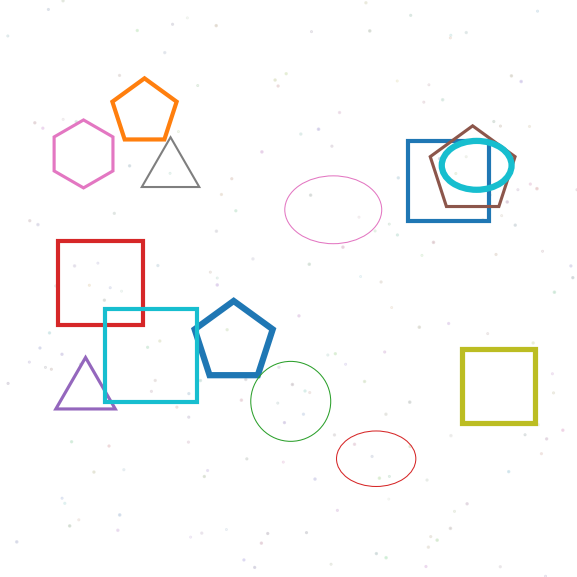[{"shape": "square", "thickness": 2, "radius": 0.35, "center": [0.777, 0.686]}, {"shape": "pentagon", "thickness": 3, "radius": 0.36, "center": [0.405, 0.407]}, {"shape": "pentagon", "thickness": 2, "radius": 0.29, "center": [0.25, 0.805]}, {"shape": "circle", "thickness": 0.5, "radius": 0.35, "center": [0.503, 0.304]}, {"shape": "oval", "thickness": 0.5, "radius": 0.34, "center": [0.651, 0.205]}, {"shape": "square", "thickness": 2, "radius": 0.36, "center": [0.174, 0.509]}, {"shape": "triangle", "thickness": 1.5, "radius": 0.3, "center": [0.148, 0.321]}, {"shape": "pentagon", "thickness": 1.5, "radius": 0.39, "center": [0.818, 0.704]}, {"shape": "oval", "thickness": 0.5, "radius": 0.42, "center": [0.577, 0.636]}, {"shape": "hexagon", "thickness": 1.5, "radius": 0.29, "center": [0.145, 0.733]}, {"shape": "triangle", "thickness": 1, "radius": 0.29, "center": [0.295, 0.704]}, {"shape": "square", "thickness": 2.5, "radius": 0.32, "center": [0.862, 0.331]}, {"shape": "oval", "thickness": 3, "radius": 0.3, "center": [0.825, 0.713]}, {"shape": "square", "thickness": 2, "radius": 0.4, "center": [0.261, 0.383]}]